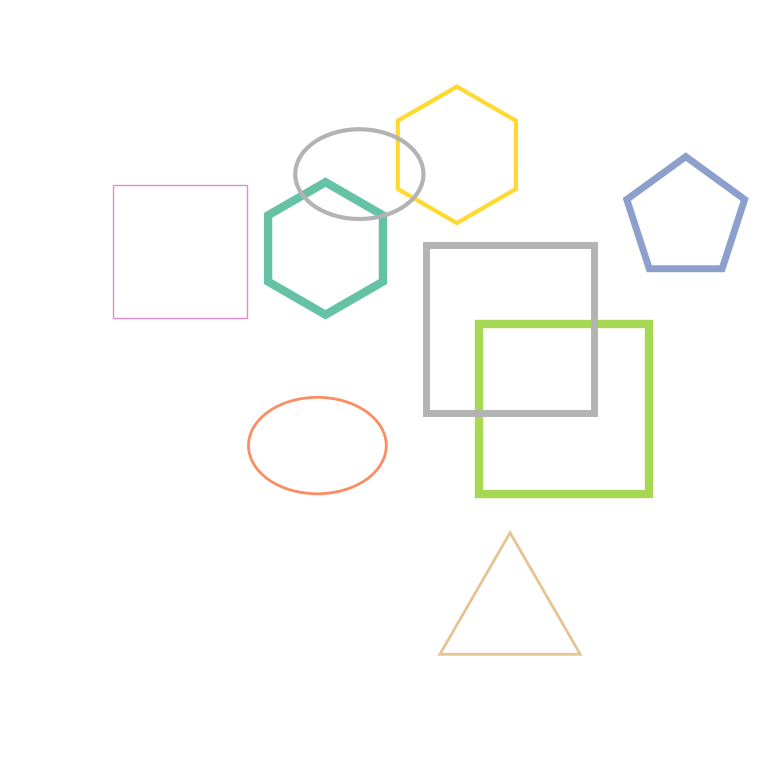[{"shape": "hexagon", "thickness": 3, "radius": 0.43, "center": [0.423, 0.677]}, {"shape": "oval", "thickness": 1, "radius": 0.45, "center": [0.412, 0.421]}, {"shape": "pentagon", "thickness": 2.5, "radius": 0.4, "center": [0.891, 0.716]}, {"shape": "square", "thickness": 0.5, "radius": 0.43, "center": [0.233, 0.673]}, {"shape": "square", "thickness": 3, "radius": 0.55, "center": [0.733, 0.468]}, {"shape": "hexagon", "thickness": 1.5, "radius": 0.44, "center": [0.593, 0.799]}, {"shape": "triangle", "thickness": 1, "radius": 0.53, "center": [0.662, 0.203]}, {"shape": "square", "thickness": 2.5, "radius": 0.55, "center": [0.662, 0.573]}, {"shape": "oval", "thickness": 1.5, "radius": 0.42, "center": [0.467, 0.774]}]